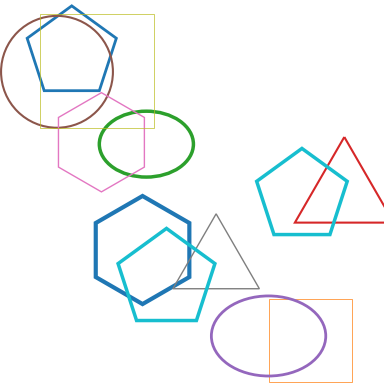[{"shape": "hexagon", "thickness": 3, "radius": 0.7, "center": [0.37, 0.351]}, {"shape": "pentagon", "thickness": 2, "radius": 0.61, "center": [0.186, 0.863]}, {"shape": "square", "thickness": 0.5, "radius": 0.54, "center": [0.806, 0.116]}, {"shape": "oval", "thickness": 2.5, "radius": 0.61, "center": [0.38, 0.626]}, {"shape": "triangle", "thickness": 1.5, "radius": 0.74, "center": [0.894, 0.496]}, {"shape": "oval", "thickness": 2, "radius": 0.74, "center": [0.698, 0.127]}, {"shape": "circle", "thickness": 1.5, "radius": 0.73, "center": [0.148, 0.813]}, {"shape": "hexagon", "thickness": 1, "radius": 0.64, "center": [0.263, 0.63]}, {"shape": "triangle", "thickness": 1, "radius": 0.65, "center": [0.561, 0.315]}, {"shape": "square", "thickness": 0.5, "radius": 0.74, "center": [0.252, 0.816]}, {"shape": "pentagon", "thickness": 2.5, "radius": 0.66, "center": [0.432, 0.274]}, {"shape": "pentagon", "thickness": 2.5, "radius": 0.62, "center": [0.784, 0.491]}]